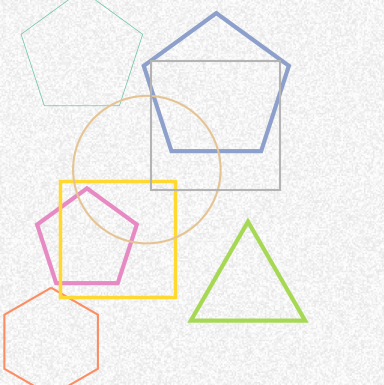[{"shape": "pentagon", "thickness": 0.5, "radius": 0.83, "center": [0.213, 0.86]}, {"shape": "hexagon", "thickness": 1.5, "radius": 0.7, "center": [0.133, 0.112]}, {"shape": "pentagon", "thickness": 3, "radius": 0.99, "center": [0.562, 0.768]}, {"shape": "pentagon", "thickness": 3, "radius": 0.68, "center": [0.226, 0.375]}, {"shape": "triangle", "thickness": 3, "radius": 0.86, "center": [0.644, 0.253]}, {"shape": "square", "thickness": 2.5, "radius": 0.75, "center": [0.305, 0.379]}, {"shape": "circle", "thickness": 1.5, "radius": 0.96, "center": [0.381, 0.559]}, {"shape": "square", "thickness": 1.5, "radius": 0.84, "center": [0.56, 0.674]}]